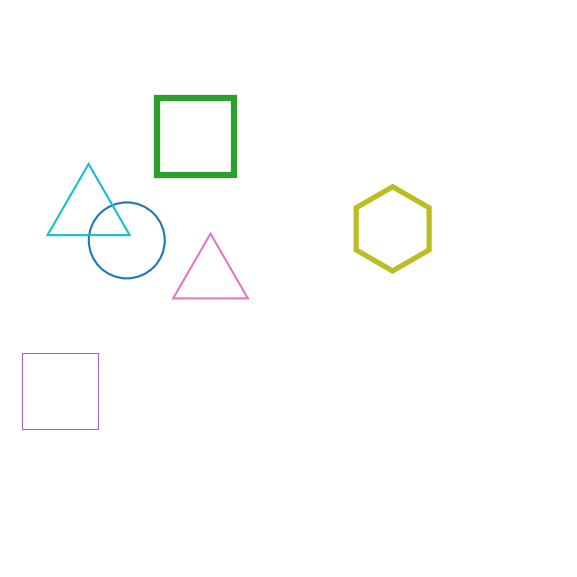[{"shape": "circle", "thickness": 1, "radius": 0.33, "center": [0.22, 0.583]}, {"shape": "square", "thickness": 3, "radius": 0.33, "center": [0.338, 0.763]}, {"shape": "square", "thickness": 0.5, "radius": 0.33, "center": [0.104, 0.323]}, {"shape": "triangle", "thickness": 1, "radius": 0.37, "center": [0.365, 0.52]}, {"shape": "hexagon", "thickness": 2.5, "radius": 0.36, "center": [0.68, 0.603]}, {"shape": "triangle", "thickness": 1, "radius": 0.41, "center": [0.153, 0.633]}]